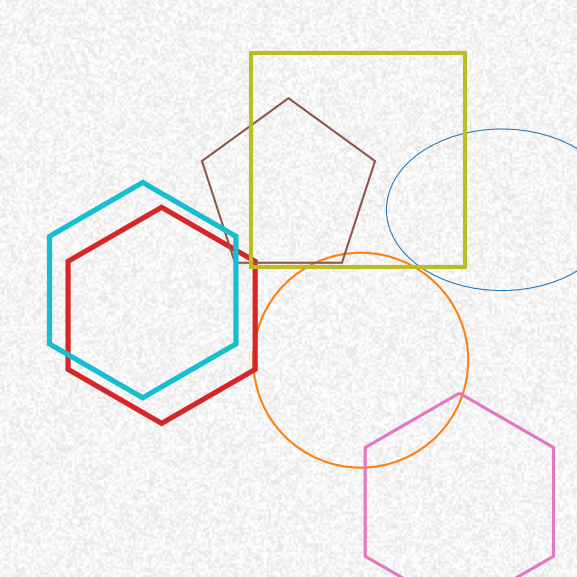[{"shape": "oval", "thickness": 0.5, "radius": 1.0, "center": [0.869, 0.636]}, {"shape": "circle", "thickness": 1, "radius": 0.93, "center": [0.625, 0.375]}, {"shape": "hexagon", "thickness": 2.5, "radius": 0.94, "center": [0.28, 0.453]}, {"shape": "pentagon", "thickness": 1, "radius": 0.79, "center": [0.5, 0.672]}, {"shape": "hexagon", "thickness": 1.5, "radius": 0.94, "center": [0.795, 0.13]}, {"shape": "square", "thickness": 2, "radius": 0.93, "center": [0.62, 0.722]}, {"shape": "hexagon", "thickness": 2.5, "radius": 0.93, "center": [0.247, 0.497]}]